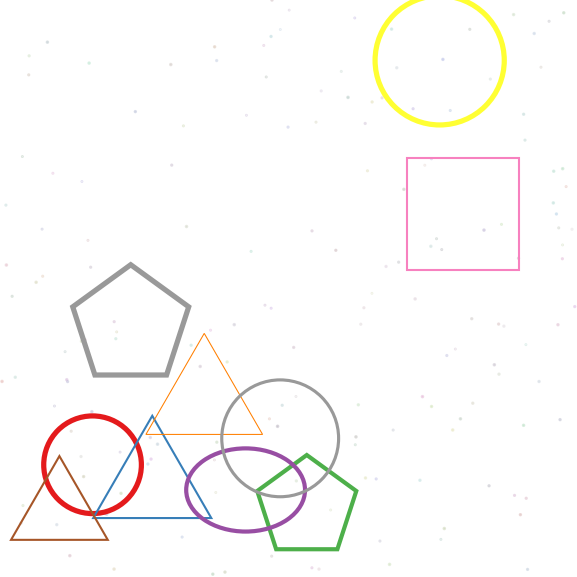[{"shape": "circle", "thickness": 2.5, "radius": 0.42, "center": [0.16, 0.194]}, {"shape": "triangle", "thickness": 1, "radius": 0.59, "center": [0.264, 0.161]}, {"shape": "pentagon", "thickness": 2, "radius": 0.45, "center": [0.531, 0.121]}, {"shape": "oval", "thickness": 2, "radius": 0.51, "center": [0.425, 0.151]}, {"shape": "triangle", "thickness": 0.5, "radius": 0.58, "center": [0.354, 0.305]}, {"shape": "circle", "thickness": 2.5, "radius": 0.56, "center": [0.761, 0.895]}, {"shape": "triangle", "thickness": 1, "radius": 0.48, "center": [0.103, 0.113]}, {"shape": "square", "thickness": 1, "radius": 0.48, "center": [0.802, 0.629]}, {"shape": "pentagon", "thickness": 2.5, "radius": 0.53, "center": [0.226, 0.435]}, {"shape": "circle", "thickness": 1.5, "radius": 0.51, "center": [0.485, 0.24]}]